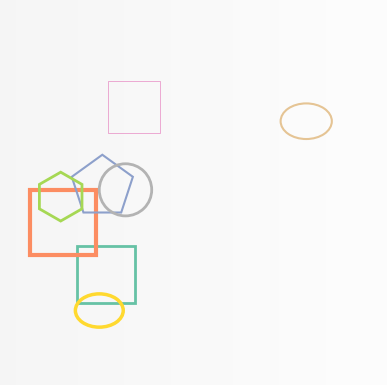[{"shape": "square", "thickness": 2, "radius": 0.37, "center": [0.275, 0.287]}, {"shape": "square", "thickness": 3, "radius": 0.42, "center": [0.163, 0.422]}, {"shape": "pentagon", "thickness": 1.5, "radius": 0.41, "center": [0.264, 0.515]}, {"shape": "square", "thickness": 0.5, "radius": 0.34, "center": [0.346, 0.722]}, {"shape": "hexagon", "thickness": 2, "radius": 0.32, "center": [0.157, 0.489]}, {"shape": "oval", "thickness": 2.5, "radius": 0.31, "center": [0.256, 0.193]}, {"shape": "oval", "thickness": 1.5, "radius": 0.33, "center": [0.79, 0.685]}, {"shape": "circle", "thickness": 2, "radius": 0.34, "center": [0.324, 0.507]}]